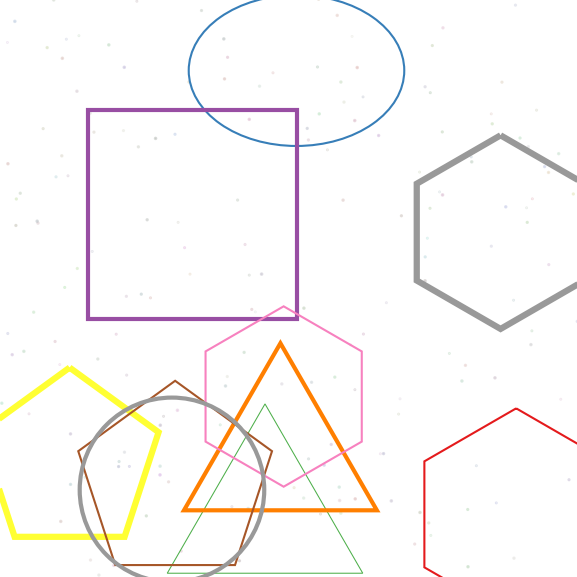[{"shape": "hexagon", "thickness": 1, "radius": 0.92, "center": [0.894, 0.108]}, {"shape": "oval", "thickness": 1, "radius": 0.93, "center": [0.513, 0.877]}, {"shape": "triangle", "thickness": 0.5, "radius": 0.98, "center": [0.459, 0.104]}, {"shape": "square", "thickness": 2, "radius": 0.9, "center": [0.334, 0.628]}, {"shape": "triangle", "thickness": 2, "radius": 0.96, "center": [0.486, 0.212]}, {"shape": "pentagon", "thickness": 3, "radius": 0.81, "center": [0.121, 0.201]}, {"shape": "pentagon", "thickness": 1, "radius": 0.88, "center": [0.303, 0.163]}, {"shape": "hexagon", "thickness": 1, "radius": 0.78, "center": [0.491, 0.313]}, {"shape": "hexagon", "thickness": 3, "radius": 0.84, "center": [0.867, 0.597]}, {"shape": "circle", "thickness": 2, "radius": 0.8, "center": [0.298, 0.151]}]